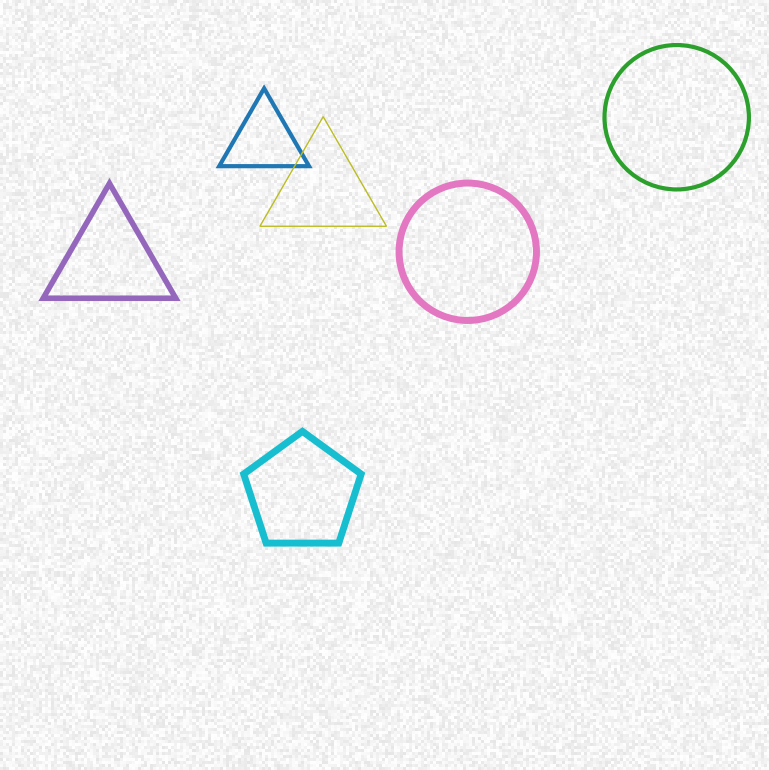[{"shape": "triangle", "thickness": 1.5, "radius": 0.34, "center": [0.343, 0.818]}, {"shape": "circle", "thickness": 1.5, "radius": 0.47, "center": [0.879, 0.848]}, {"shape": "triangle", "thickness": 2, "radius": 0.5, "center": [0.142, 0.662]}, {"shape": "circle", "thickness": 2.5, "radius": 0.45, "center": [0.607, 0.673]}, {"shape": "triangle", "thickness": 0.5, "radius": 0.47, "center": [0.42, 0.754]}, {"shape": "pentagon", "thickness": 2.5, "radius": 0.4, "center": [0.393, 0.36]}]